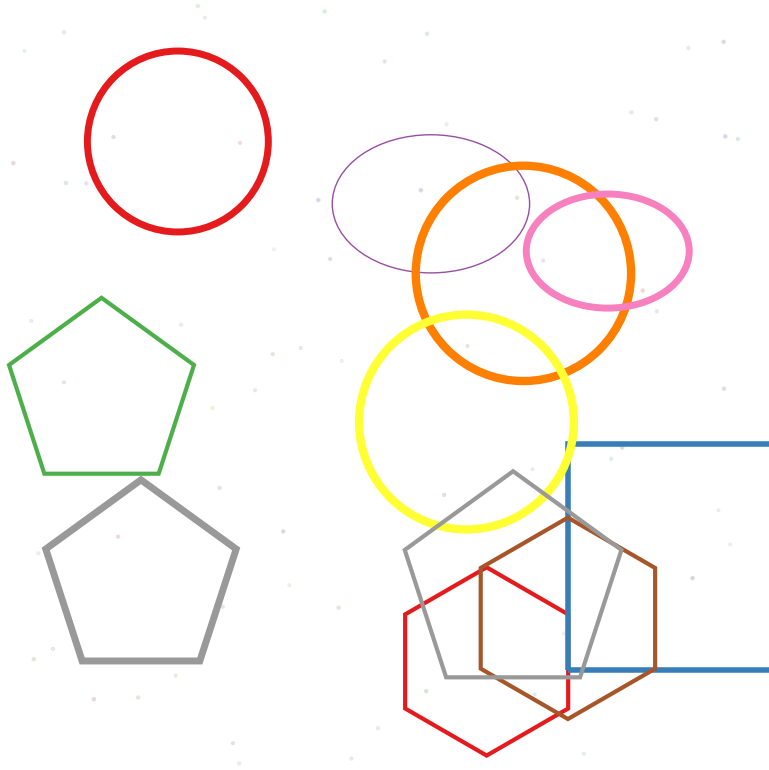[{"shape": "hexagon", "thickness": 1.5, "radius": 0.61, "center": [0.632, 0.141]}, {"shape": "circle", "thickness": 2.5, "radius": 0.59, "center": [0.231, 0.816]}, {"shape": "square", "thickness": 2, "radius": 0.73, "center": [0.885, 0.276]}, {"shape": "pentagon", "thickness": 1.5, "radius": 0.63, "center": [0.132, 0.487]}, {"shape": "oval", "thickness": 0.5, "radius": 0.64, "center": [0.56, 0.735]}, {"shape": "circle", "thickness": 3, "radius": 0.7, "center": [0.68, 0.645]}, {"shape": "circle", "thickness": 3, "radius": 0.7, "center": [0.606, 0.452]}, {"shape": "hexagon", "thickness": 1.5, "radius": 0.65, "center": [0.738, 0.197]}, {"shape": "oval", "thickness": 2.5, "radius": 0.53, "center": [0.789, 0.674]}, {"shape": "pentagon", "thickness": 1.5, "radius": 0.74, "center": [0.666, 0.24]}, {"shape": "pentagon", "thickness": 2.5, "radius": 0.65, "center": [0.183, 0.247]}]